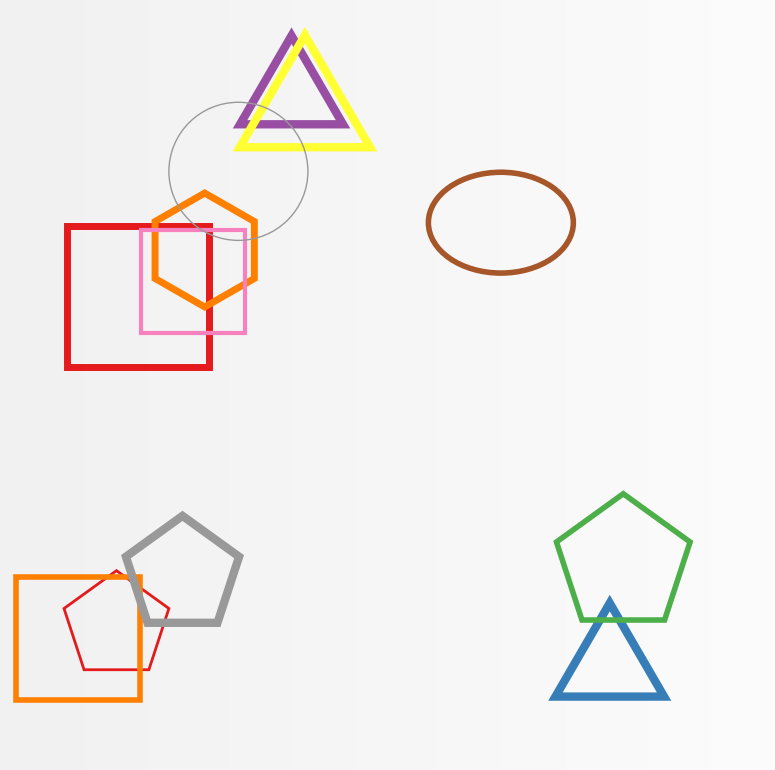[{"shape": "square", "thickness": 2.5, "radius": 0.46, "center": [0.178, 0.615]}, {"shape": "pentagon", "thickness": 1, "radius": 0.36, "center": [0.15, 0.188]}, {"shape": "triangle", "thickness": 3, "radius": 0.4, "center": [0.787, 0.136]}, {"shape": "pentagon", "thickness": 2, "radius": 0.45, "center": [0.804, 0.268]}, {"shape": "triangle", "thickness": 3, "radius": 0.38, "center": [0.376, 0.877]}, {"shape": "square", "thickness": 2, "radius": 0.4, "center": [0.101, 0.17]}, {"shape": "hexagon", "thickness": 2.5, "radius": 0.37, "center": [0.264, 0.675]}, {"shape": "triangle", "thickness": 3, "radius": 0.49, "center": [0.393, 0.857]}, {"shape": "oval", "thickness": 2, "radius": 0.47, "center": [0.646, 0.711]}, {"shape": "square", "thickness": 1.5, "radius": 0.34, "center": [0.249, 0.634]}, {"shape": "circle", "thickness": 0.5, "radius": 0.45, "center": [0.308, 0.777]}, {"shape": "pentagon", "thickness": 3, "radius": 0.38, "center": [0.235, 0.253]}]